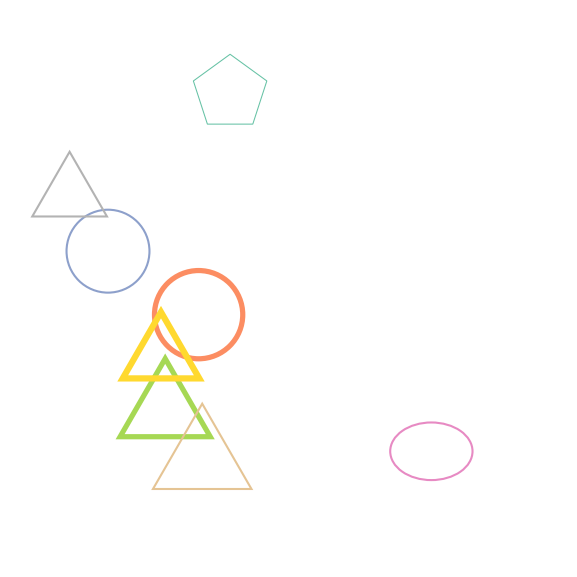[{"shape": "pentagon", "thickness": 0.5, "radius": 0.33, "center": [0.398, 0.838]}, {"shape": "circle", "thickness": 2.5, "radius": 0.38, "center": [0.344, 0.454]}, {"shape": "circle", "thickness": 1, "radius": 0.36, "center": [0.187, 0.564]}, {"shape": "oval", "thickness": 1, "radius": 0.36, "center": [0.747, 0.218]}, {"shape": "triangle", "thickness": 2.5, "radius": 0.45, "center": [0.286, 0.288]}, {"shape": "triangle", "thickness": 3, "radius": 0.38, "center": [0.279, 0.382]}, {"shape": "triangle", "thickness": 1, "radius": 0.49, "center": [0.35, 0.202]}, {"shape": "triangle", "thickness": 1, "radius": 0.37, "center": [0.121, 0.662]}]